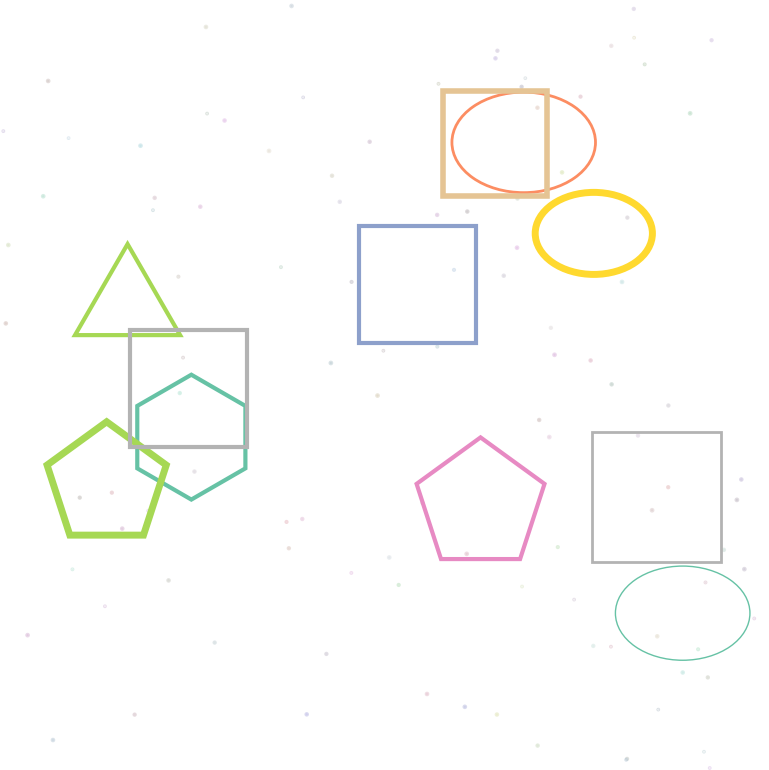[{"shape": "oval", "thickness": 0.5, "radius": 0.44, "center": [0.887, 0.204]}, {"shape": "hexagon", "thickness": 1.5, "radius": 0.41, "center": [0.248, 0.432]}, {"shape": "oval", "thickness": 1, "radius": 0.47, "center": [0.68, 0.815]}, {"shape": "square", "thickness": 1.5, "radius": 0.38, "center": [0.542, 0.631]}, {"shape": "pentagon", "thickness": 1.5, "radius": 0.44, "center": [0.624, 0.345]}, {"shape": "pentagon", "thickness": 2.5, "radius": 0.41, "center": [0.139, 0.371]}, {"shape": "triangle", "thickness": 1.5, "radius": 0.39, "center": [0.166, 0.604]}, {"shape": "oval", "thickness": 2.5, "radius": 0.38, "center": [0.771, 0.697]}, {"shape": "square", "thickness": 2, "radius": 0.34, "center": [0.643, 0.814]}, {"shape": "square", "thickness": 1, "radius": 0.42, "center": [0.852, 0.355]}, {"shape": "square", "thickness": 1.5, "radius": 0.38, "center": [0.245, 0.496]}]